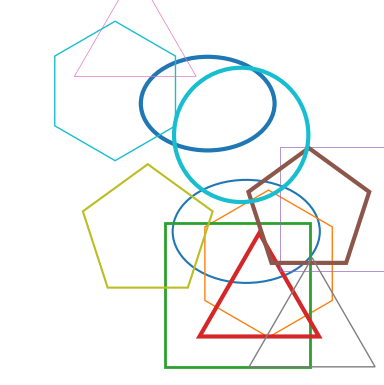[{"shape": "oval", "thickness": 1.5, "radius": 0.96, "center": [0.64, 0.399]}, {"shape": "oval", "thickness": 3, "radius": 0.87, "center": [0.539, 0.731]}, {"shape": "hexagon", "thickness": 1, "radius": 0.96, "center": [0.698, 0.315]}, {"shape": "square", "thickness": 2, "radius": 0.94, "center": [0.617, 0.234]}, {"shape": "triangle", "thickness": 3, "radius": 0.9, "center": [0.673, 0.216]}, {"shape": "square", "thickness": 0.5, "radius": 0.81, "center": [0.889, 0.458]}, {"shape": "pentagon", "thickness": 3, "radius": 0.82, "center": [0.802, 0.451]}, {"shape": "triangle", "thickness": 0.5, "radius": 0.91, "center": [0.351, 0.893]}, {"shape": "triangle", "thickness": 1, "radius": 0.94, "center": [0.811, 0.142]}, {"shape": "pentagon", "thickness": 1.5, "radius": 0.89, "center": [0.384, 0.396]}, {"shape": "hexagon", "thickness": 1, "radius": 0.91, "center": [0.299, 0.764]}, {"shape": "circle", "thickness": 3, "radius": 0.87, "center": [0.626, 0.65]}]